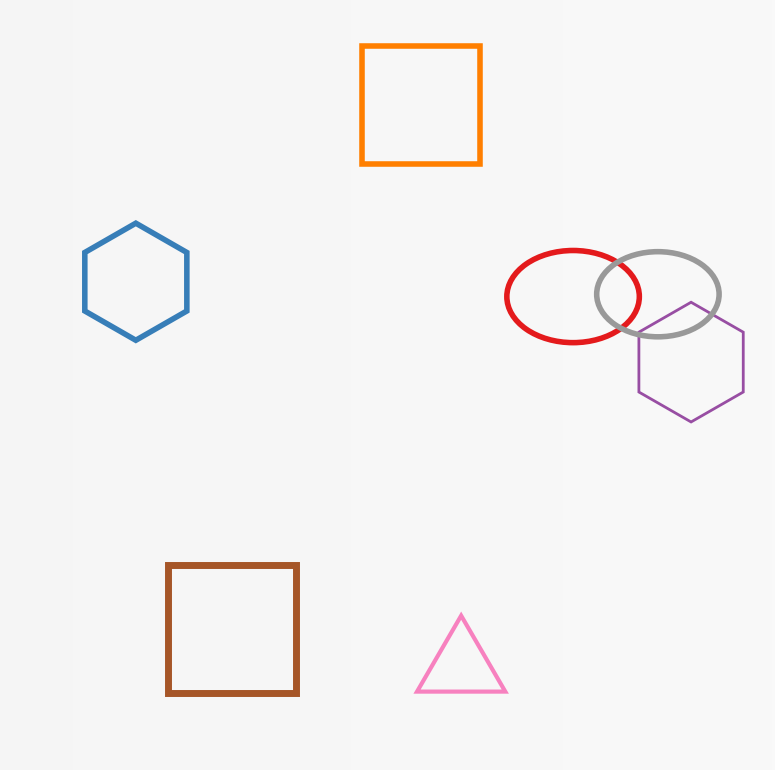[{"shape": "oval", "thickness": 2, "radius": 0.43, "center": [0.739, 0.615]}, {"shape": "hexagon", "thickness": 2, "radius": 0.38, "center": [0.175, 0.634]}, {"shape": "hexagon", "thickness": 1, "radius": 0.39, "center": [0.892, 0.53]}, {"shape": "square", "thickness": 2, "radius": 0.38, "center": [0.543, 0.864]}, {"shape": "square", "thickness": 2.5, "radius": 0.42, "center": [0.299, 0.183]}, {"shape": "triangle", "thickness": 1.5, "radius": 0.33, "center": [0.595, 0.135]}, {"shape": "oval", "thickness": 2, "radius": 0.39, "center": [0.849, 0.618]}]